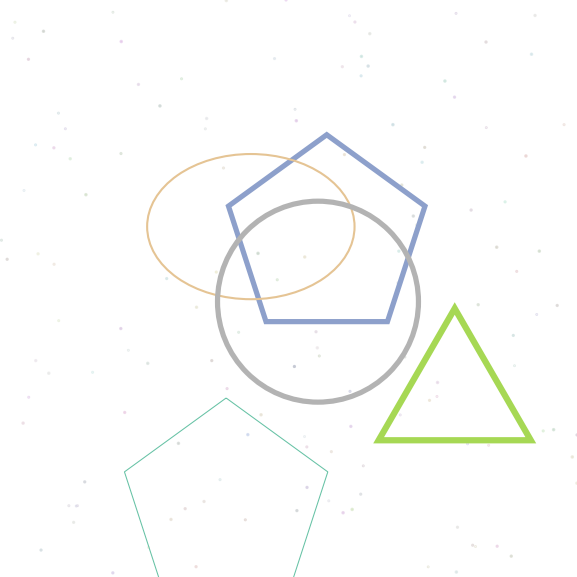[{"shape": "pentagon", "thickness": 0.5, "radius": 0.93, "center": [0.392, 0.125]}, {"shape": "pentagon", "thickness": 2.5, "radius": 0.89, "center": [0.566, 0.587]}, {"shape": "triangle", "thickness": 3, "radius": 0.76, "center": [0.787, 0.313]}, {"shape": "oval", "thickness": 1, "radius": 0.9, "center": [0.434, 0.607]}, {"shape": "circle", "thickness": 2.5, "radius": 0.87, "center": [0.551, 0.477]}]